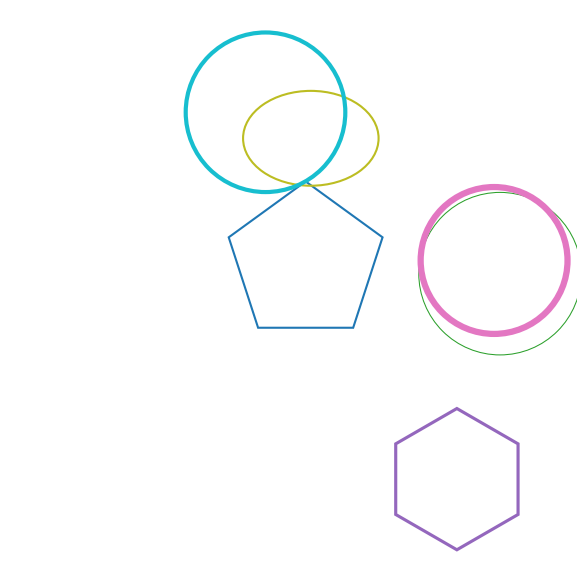[{"shape": "pentagon", "thickness": 1, "radius": 0.7, "center": [0.529, 0.545]}, {"shape": "circle", "thickness": 0.5, "radius": 0.7, "center": [0.866, 0.525]}, {"shape": "hexagon", "thickness": 1.5, "radius": 0.61, "center": [0.791, 0.169]}, {"shape": "circle", "thickness": 3, "radius": 0.64, "center": [0.856, 0.548]}, {"shape": "oval", "thickness": 1, "radius": 0.59, "center": [0.538, 0.76]}, {"shape": "circle", "thickness": 2, "radius": 0.69, "center": [0.46, 0.805]}]